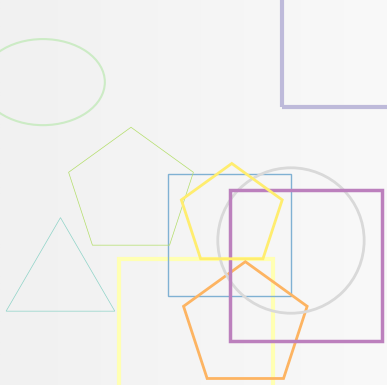[{"shape": "triangle", "thickness": 0.5, "radius": 0.81, "center": [0.156, 0.273]}, {"shape": "square", "thickness": 3, "radius": 0.99, "center": [0.506, 0.13]}, {"shape": "square", "thickness": 3, "radius": 0.74, "center": [0.875, 0.87]}, {"shape": "square", "thickness": 1, "radius": 0.8, "center": [0.593, 0.39]}, {"shape": "pentagon", "thickness": 2, "radius": 0.84, "center": [0.633, 0.153]}, {"shape": "pentagon", "thickness": 0.5, "radius": 0.85, "center": [0.338, 0.5]}, {"shape": "circle", "thickness": 2, "radius": 0.94, "center": [0.751, 0.375]}, {"shape": "square", "thickness": 2.5, "radius": 0.98, "center": [0.789, 0.31]}, {"shape": "oval", "thickness": 1.5, "radius": 0.8, "center": [0.111, 0.787]}, {"shape": "pentagon", "thickness": 2, "radius": 0.68, "center": [0.598, 0.439]}]